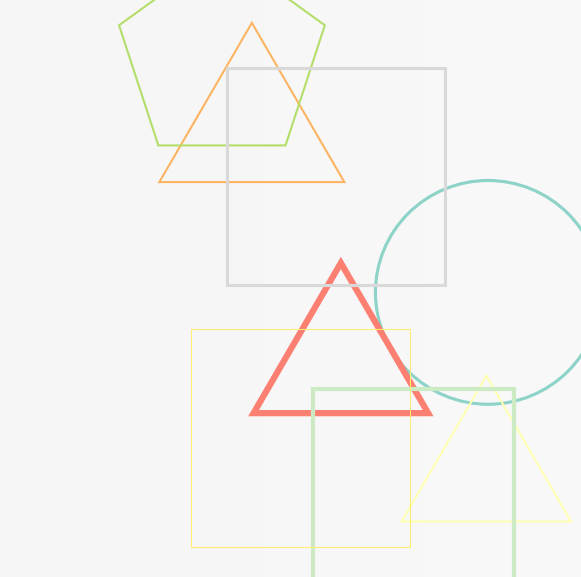[{"shape": "circle", "thickness": 1.5, "radius": 0.97, "center": [0.84, 0.493]}, {"shape": "triangle", "thickness": 1, "radius": 0.84, "center": [0.837, 0.18]}, {"shape": "triangle", "thickness": 3, "radius": 0.87, "center": [0.586, 0.37]}, {"shape": "triangle", "thickness": 1, "radius": 0.92, "center": [0.433, 0.776]}, {"shape": "pentagon", "thickness": 1, "radius": 0.93, "center": [0.382, 0.898]}, {"shape": "square", "thickness": 1.5, "radius": 0.94, "center": [0.578, 0.694]}, {"shape": "square", "thickness": 2, "radius": 0.86, "center": [0.711, 0.154]}, {"shape": "square", "thickness": 0.5, "radius": 0.94, "center": [0.516, 0.241]}]